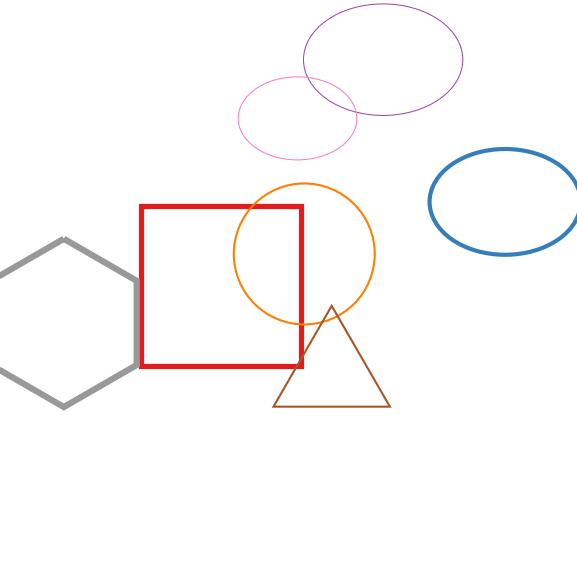[{"shape": "square", "thickness": 2.5, "radius": 0.69, "center": [0.383, 0.504]}, {"shape": "oval", "thickness": 2, "radius": 0.65, "center": [0.875, 0.65]}, {"shape": "oval", "thickness": 0.5, "radius": 0.69, "center": [0.663, 0.896]}, {"shape": "circle", "thickness": 1, "radius": 0.61, "center": [0.527, 0.559]}, {"shape": "triangle", "thickness": 1, "radius": 0.58, "center": [0.574, 0.353]}, {"shape": "oval", "thickness": 0.5, "radius": 0.51, "center": [0.515, 0.794]}, {"shape": "hexagon", "thickness": 3, "radius": 0.73, "center": [0.111, 0.44]}]